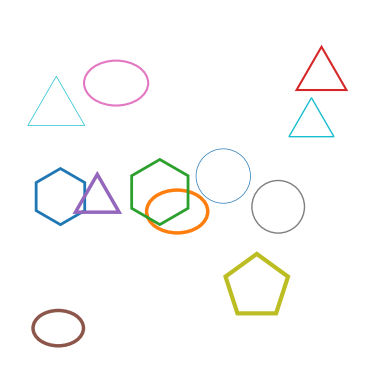[{"shape": "hexagon", "thickness": 2, "radius": 0.36, "center": [0.157, 0.489]}, {"shape": "circle", "thickness": 0.5, "radius": 0.35, "center": [0.58, 0.543]}, {"shape": "oval", "thickness": 2.5, "radius": 0.4, "center": [0.46, 0.451]}, {"shape": "hexagon", "thickness": 2, "radius": 0.42, "center": [0.415, 0.501]}, {"shape": "triangle", "thickness": 1.5, "radius": 0.37, "center": [0.835, 0.804]}, {"shape": "triangle", "thickness": 2.5, "radius": 0.33, "center": [0.253, 0.482]}, {"shape": "oval", "thickness": 2.5, "radius": 0.33, "center": [0.151, 0.148]}, {"shape": "oval", "thickness": 1.5, "radius": 0.42, "center": [0.302, 0.784]}, {"shape": "circle", "thickness": 1, "radius": 0.34, "center": [0.723, 0.463]}, {"shape": "pentagon", "thickness": 3, "radius": 0.43, "center": [0.667, 0.255]}, {"shape": "triangle", "thickness": 0.5, "radius": 0.43, "center": [0.146, 0.716]}, {"shape": "triangle", "thickness": 1, "radius": 0.34, "center": [0.809, 0.679]}]